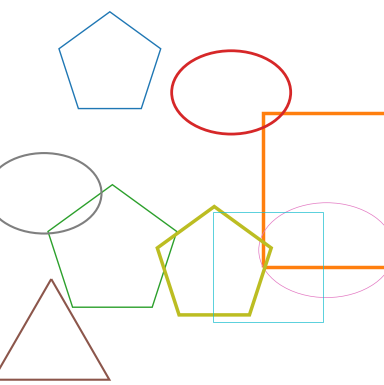[{"shape": "pentagon", "thickness": 1, "radius": 0.69, "center": [0.285, 0.83]}, {"shape": "square", "thickness": 2.5, "radius": 0.99, "center": [0.883, 0.506]}, {"shape": "pentagon", "thickness": 1, "radius": 0.88, "center": [0.292, 0.344]}, {"shape": "oval", "thickness": 2, "radius": 0.77, "center": [0.6, 0.76]}, {"shape": "triangle", "thickness": 1.5, "radius": 0.87, "center": [0.133, 0.101]}, {"shape": "oval", "thickness": 0.5, "radius": 0.88, "center": [0.848, 0.35]}, {"shape": "oval", "thickness": 1.5, "radius": 0.75, "center": [0.114, 0.498]}, {"shape": "pentagon", "thickness": 2.5, "radius": 0.78, "center": [0.557, 0.308]}, {"shape": "square", "thickness": 0.5, "radius": 0.72, "center": [0.695, 0.308]}]